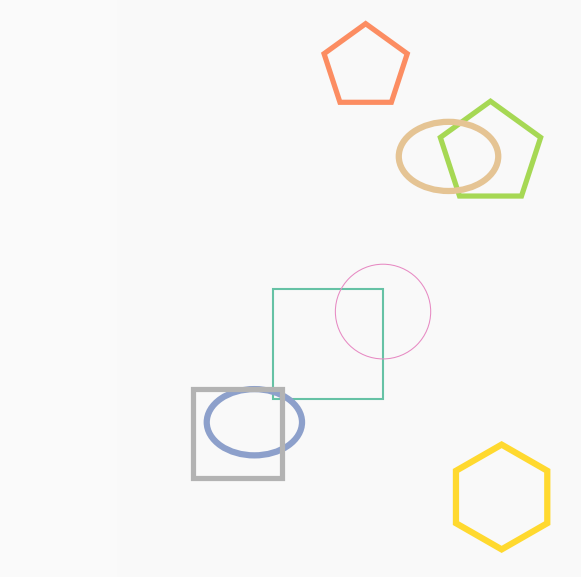[{"shape": "square", "thickness": 1, "radius": 0.48, "center": [0.564, 0.403]}, {"shape": "pentagon", "thickness": 2.5, "radius": 0.38, "center": [0.629, 0.883]}, {"shape": "oval", "thickness": 3, "radius": 0.41, "center": [0.438, 0.268]}, {"shape": "circle", "thickness": 0.5, "radius": 0.41, "center": [0.659, 0.46]}, {"shape": "pentagon", "thickness": 2.5, "radius": 0.45, "center": [0.844, 0.733]}, {"shape": "hexagon", "thickness": 3, "radius": 0.45, "center": [0.863, 0.139]}, {"shape": "oval", "thickness": 3, "radius": 0.43, "center": [0.772, 0.728]}, {"shape": "square", "thickness": 2.5, "radius": 0.39, "center": [0.409, 0.249]}]